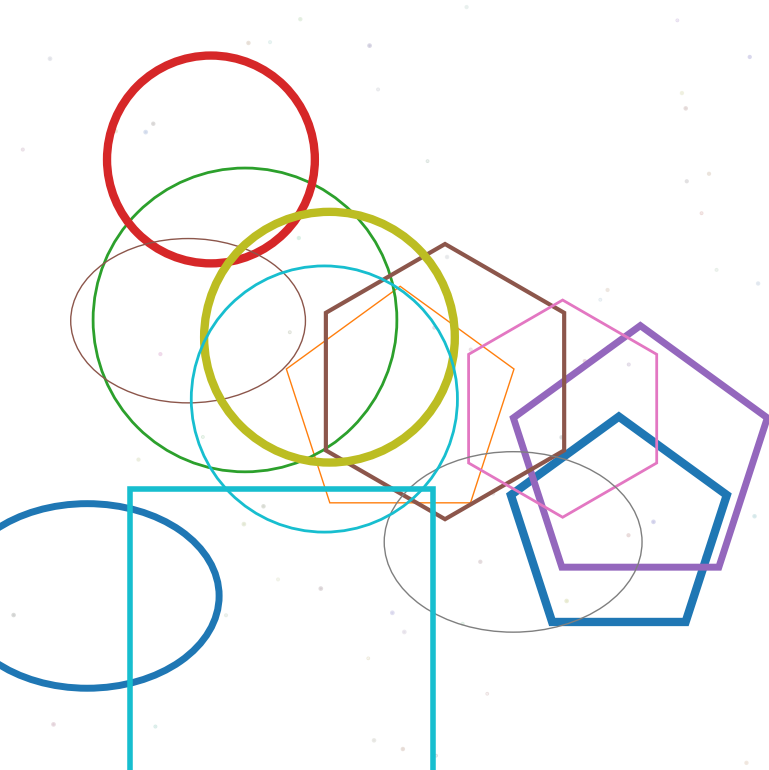[{"shape": "oval", "thickness": 2.5, "radius": 0.86, "center": [0.113, 0.226]}, {"shape": "pentagon", "thickness": 3, "radius": 0.74, "center": [0.804, 0.312]}, {"shape": "pentagon", "thickness": 0.5, "radius": 0.78, "center": [0.52, 0.473]}, {"shape": "circle", "thickness": 1, "radius": 0.99, "center": [0.318, 0.585]}, {"shape": "circle", "thickness": 3, "radius": 0.67, "center": [0.274, 0.793]}, {"shape": "pentagon", "thickness": 2.5, "radius": 0.87, "center": [0.832, 0.404]}, {"shape": "oval", "thickness": 0.5, "radius": 0.76, "center": [0.244, 0.583]}, {"shape": "hexagon", "thickness": 1.5, "radius": 0.89, "center": [0.578, 0.504]}, {"shape": "hexagon", "thickness": 1, "radius": 0.71, "center": [0.731, 0.469]}, {"shape": "oval", "thickness": 0.5, "radius": 0.84, "center": [0.666, 0.296]}, {"shape": "circle", "thickness": 3, "radius": 0.81, "center": [0.428, 0.562]}, {"shape": "circle", "thickness": 1, "radius": 0.86, "center": [0.421, 0.482]}, {"shape": "square", "thickness": 2, "radius": 0.98, "center": [0.365, 0.169]}]